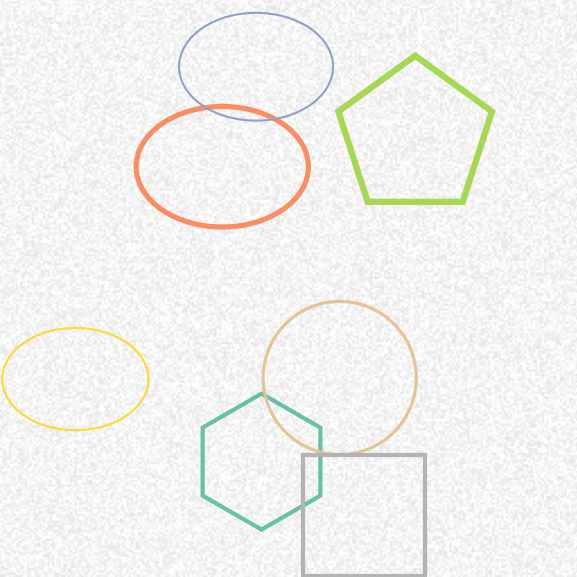[{"shape": "hexagon", "thickness": 2, "radius": 0.59, "center": [0.453, 0.2]}, {"shape": "oval", "thickness": 2.5, "radius": 0.75, "center": [0.385, 0.71]}, {"shape": "oval", "thickness": 1, "radius": 0.67, "center": [0.443, 0.884]}, {"shape": "pentagon", "thickness": 3, "radius": 0.7, "center": [0.719, 0.763]}, {"shape": "oval", "thickness": 1, "radius": 0.63, "center": [0.131, 0.343]}, {"shape": "circle", "thickness": 1.5, "radius": 0.66, "center": [0.588, 0.345]}, {"shape": "square", "thickness": 2, "radius": 0.53, "center": [0.63, 0.106]}]